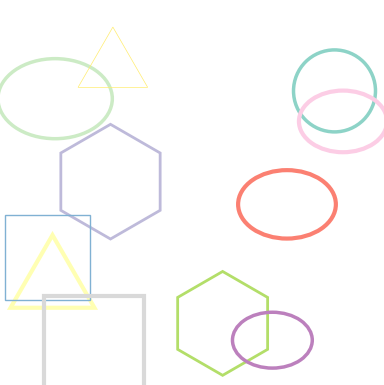[{"shape": "circle", "thickness": 2.5, "radius": 0.53, "center": [0.869, 0.764]}, {"shape": "triangle", "thickness": 3, "radius": 0.63, "center": [0.136, 0.264]}, {"shape": "hexagon", "thickness": 2, "radius": 0.74, "center": [0.287, 0.528]}, {"shape": "oval", "thickness": 3, "radius": 0.63, "center": [0.745, 0.469]}, {"shape": "square", "thickness": 1, "radius": 0.55, "center": [0.124, 0.332]}, {"shape": "hexagon", "thickness": 2, "radius": 0.67, "center": [0.578, 0.16]}, {"shape": "oval", "thickness": 3, "radius": 0.57, "center": [0.891, 0.685]}, {"shape": "square", "thickness": 3, "radius": 0.65, "center": [0.244, 0.103]}, {"shape": "oval", "thickness": 2.5, "radius": 0.52, "center": [0.707, 0.116]}, {"shape": "oval", "thickness": 2.5, "radius": 0.74, "center": [0.143, 0.744]}, {"shape": "triangle", "thickness": 0.5, "radius": 0.52, "center": [0.293, 0.825]}]